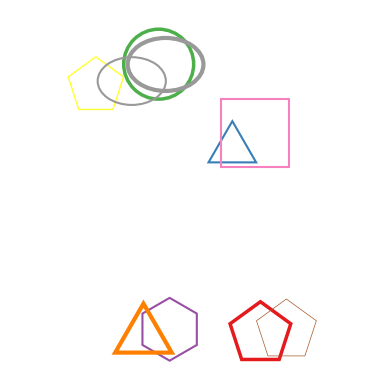[{"shape": "pentagon", "thickness": 2.5, "radius": 0.41, "center": [0.676, 0.133]}, {"shape": "triangle", "thickness": 1.5, "radius": 0.36, "center": [0.603, 0.614]}, {"shape": "circle", "thickness": 2.5, "radius": 0.45, "center": [0.412, 0.833]}, {"shape": "hexagon", "thickness": 1.5, "radius": 0.41, "center": [0.441, 0.145]}, {"shape": "triangle", "thickness": 3, "radius": 0.42, "center": [0.373, 0.127]}, {"shape": "pentagon", "thickness": 1, "radius": 0.38, "center": [0.249, 0.777]}, {"shape": "pentagon", "thickness": 0.5, "radius": 0.41, "center": [0.744, 0.142]}, {"shape": "square", "thickness": 1.5, "radius": 0.44, "center": [0.663, 0.654]}, {"shape": "oval", "thickness": 1.5, "radius": 0.44, "center": [0.342, 0.789]}, {"shape": "oval", "thickness": 3, "radius": 0.49, "center": [0.43, 0.833]}]